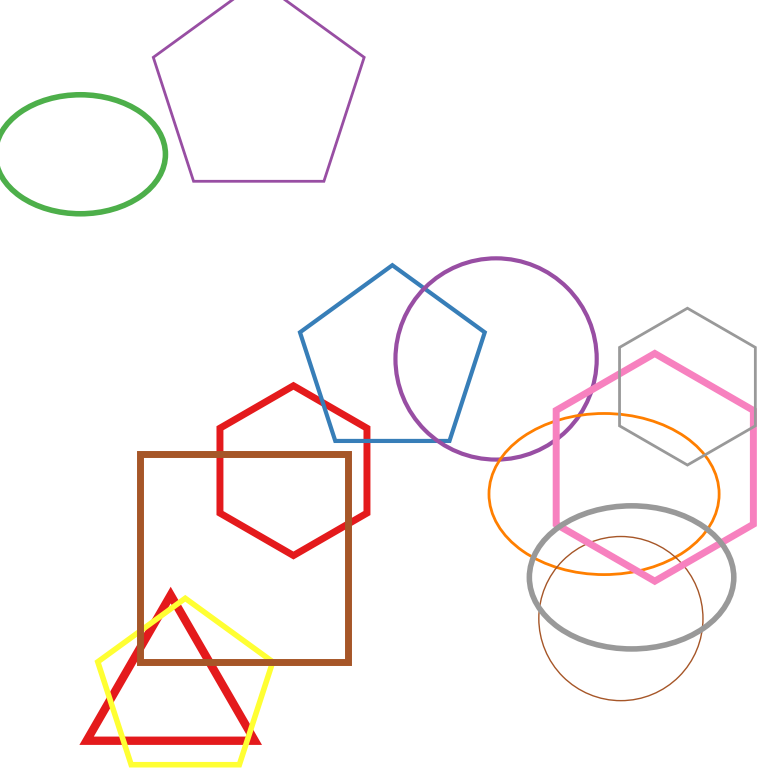[{"shape": "hexagon", "thickness": 2.5, "radius": 0.55, "center": [0.381, 0.389]}, {"shape": "triangle", "thickness": 3, "radius": 0.63, "center": [0.222, 0.101]}, {"shape": "pentagon", "thickness": 1.5, "radius": 0.63, "center": [0.51, 0.529]}, {"shape": "oval", "thickness": 2, "radius": 0.55, "center": [0.104, 0.8]}, {"shape": "circle", "thickness": 1.5, "radius": 0.65, "center": [0.644, 0.534]}, {"shape": "pentagon", "thickness": 1, "radius": 0.72, "center": [0.336, 0.881]}, {"shape": "oval", "thickness": 1, "radius": 0.75, "center": [0.784, 0.358]}, {"shape": "pentagon", "thickness": 2, "radius": 0.6, "center": [0.241, 0.104]}, {"shape": "square", "thickness": 2.5, "radius": 0.67, "center": [0.317, 0.275]}, {"shape": "circle", "thickness": 0.5, "radius": 0.53, "center": [0.806, 0.197]}, {"shape": "hexagon", "thickness": 2.5, "radius": 0.74, "center": [0.85, 0.393]}, {"shape": "oval", "thickness": 2, "radius": 0.66, "center": [0.82, 0.25]}, {"shape": "hexagon", "thickness": 1, "radius": 0.51, "center": [0.893, 0.498]}]